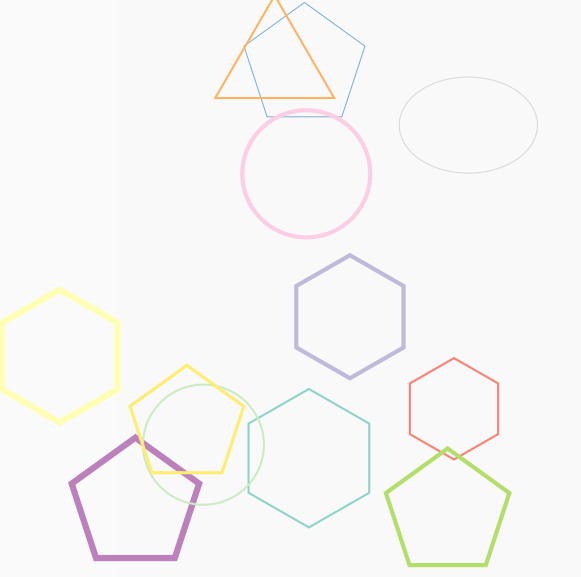[{"shape": "hexagon", "thickness": 1, "radius": 0.6, "center": [0.531, 0.206]}, {"shape": "hexagon", "thickness": 3, "radius": 0.58, "center": [0.103, 0.383]}, {"shape": "hexagon", "thickness": 2, "radius": 0.53, "center": [0.602, 0.451]}, {"shape": "hexagon", "thickness": 1, "radius": 0.44, "center": [0.781, 0.291]}, {"shape": "pentagon", "thickness": 0.5, "radius": 0.55, "center": [0.524, 0.885]}, {"shape": "triangle", "thickness": 1, "radius": 0.59, "center": [0.473, 0.889]}, {"shape": "pentagon", "thickness": 2, "radius": 0.56, "center": [0.77, 0.111]}, {"shape": "circle", "thickness": 2, "radius": 0.55, "center": [0.527, 0.698]}, {"shape": "oval", "thickness": 0.5, "radius": 0.59, "center": [0.806, 0.783]}, {"shape": "pentagon", "thickness": 3, "radius": 0.58, "center": [0.233, 0.126]}, {"shape": "circle", "thickness": 1, "radius": 0.52, "center": [0.35, 0.229]}, {"shape": "pentagon", "thickness": 1.5, "radius": 0.51, "center": [0.322, 0.264]}]